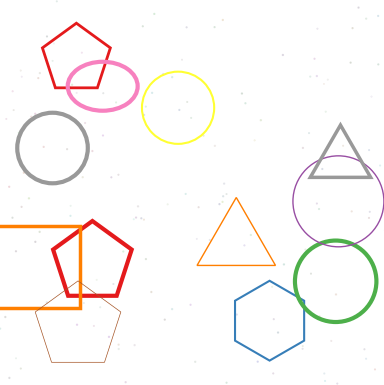[{"shape": "pentagon", "thickness": 2, "radius": 0.46, "center": [0.198, 0.847]}, {"shape": "pentagon", "thickness": 3, "radius": 0.54, "center": [0.24, 0.319]}, {"shape": "hexagon", "thickness": 1.5, "radius": 0.52, "center": [0.7, 0.167]}, {"shape": "circle", "thickness": 3, "radius": 0.53, "center": [0.872, 0.269]}, {"shape": "circle", "thickness": 1, "radius": 0.59, "center": [0.879, 0.477]}, {"shape": "triangle", "thickness": 1, "radius": 0.59, "center": [0.614, 0.369]}, {"shape": "square", "thickness": 2.5, "radius": 0.54, "center": [0.101, 0.306]}, {"shape": "circle", "thickness": 1.5, "radius": 0.47, "center": [0.463, 0.72]}, {"shape": "pentagon", "thickness": 0.5, "radius": 0.58, "center": [0.203, 0.154]}, {"shape": "oval", "thickness": 3, "radius": 0.45, "center": [0.267, 0.776]}, {"shape": "circle", "thickness": 3, "radius": 0.46, "center": [0.136, 0.616]}, {"shape": "triangle", "thickness": 2.5, "radius": 0.45, "center": [0.884, 0.585]}]